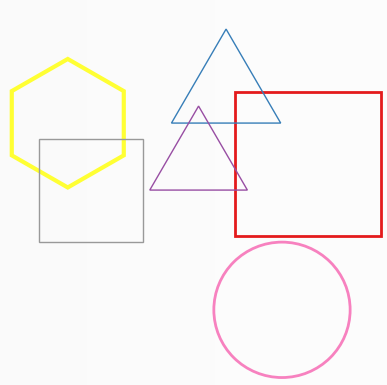[{"shape": "square", "thickness": 2, "radius": 0.94, "center": [0.794, 0.574]}, {"shape": "triangle", "thickness": 1, "radius": 0.81, "center": [0.583, 0.762]}, {"shape": "triangle", "thickness": 1, "radius": 0.73, "center": [0.512, 0.579]}, {"shape": "hexagon", "thickness": 3, "radius": 0.83, "center": [0.175, 0.68]}, {"shape": "circle", "thickness": 2, "radius": 0.88, "center": [0.728, 0.195]}, {"shape": "square", "thickness": 1, "radius": 0.67, "center": [0.235, 0.505]}]